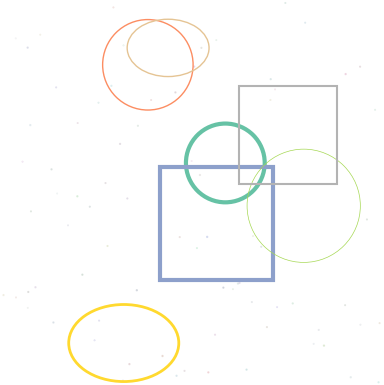[{"shape": "circle", "thickness": 3, "radius": 0.51, "center": [0.585, 0.577]}, {"shape": "circle", "thickness": 1, "radius": 0.59, "center": [0.384, 0.832]}, {"shape": "square", "thickness": 3, "radius": 0.73, "center": [0.563, 0.42]}, {"shape": "circle", "thickness": 0.5, "radius": 0.74, "center": [0.789, 0.465]}, {"shape": "oval", "thickness": 2, "radius": 0.71, "center": [0.321, 0.109]}, {"shape": "oval", "thickness": 1, "radius": 0.53, "center": [0.437, 0.876]}, {"shape": "square", "thickness": 1.5, "radius": 0.64, "center": [0.749, 0.65]}]